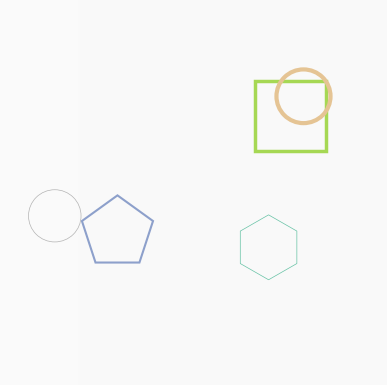[{"shape": "hexagon", "thickness": 0.5, "radius": 0.42, "center": [0.693, 0.358]}, {"shape": "pentagon", "thickness": 1.5, "radius": 0.48, "center": [0.303, 0.396]}, {"shape": "square", "thickness": 2.5, "radius": 0.46, "center": [0.75, 0.699]}, {"shape": "circle", "thickness": 3, "radius": 0.35, "center": [0.783, 0.75]}, {"shape": "circle", "thickness": 0.5, "radius": 0.34, "center": [0.141, 0.439]}]